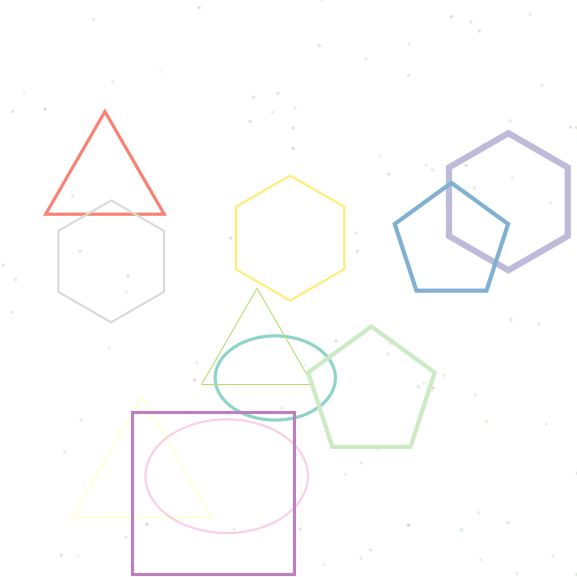[{"shape": "oval", "thickness": 1.5, "radius": 0.52, "center": [0.477, 0.345]}, {"shape": "triangle", "thickness": 0.5, "radius": 0.7, "center": [0.246, 0.173]}, {"shape": "hexagon", "thickness": 3, "radius": 0.59, "center": [0.88, 0.65]}, {"shape": "triangle", "thickness": 1.5, "radius": 0.59, "center": [0.182, 0.687]}, {"shape": "pentagon", "thickness": 2, "radius": 0.52, "center": [0.782, 0.579]}, {"shape": "triangle", "thickness": 0.5, "radius": 0.56, "center": [0.445, 0.389]}, {"shape": "oval", "thickness": 1, "radius": 0.7, "center": [0.393, 0.175]}, {"shape": "hexagon", "thickness": 1, "radius": 0.53, "center": [0.192, 0.547]}, {"shape": "square", "thickness": 1.5, "radius": 0.7, "center": [0.368, 0.146]}, {"shape": "pentagon", "thickness": 2, "radius": 0.58, "center": [0.643, 0.319]}, {"shape": "hexagon", "thickness": 1, "radius": 0.54, "center": [0.502, 0.587]}]